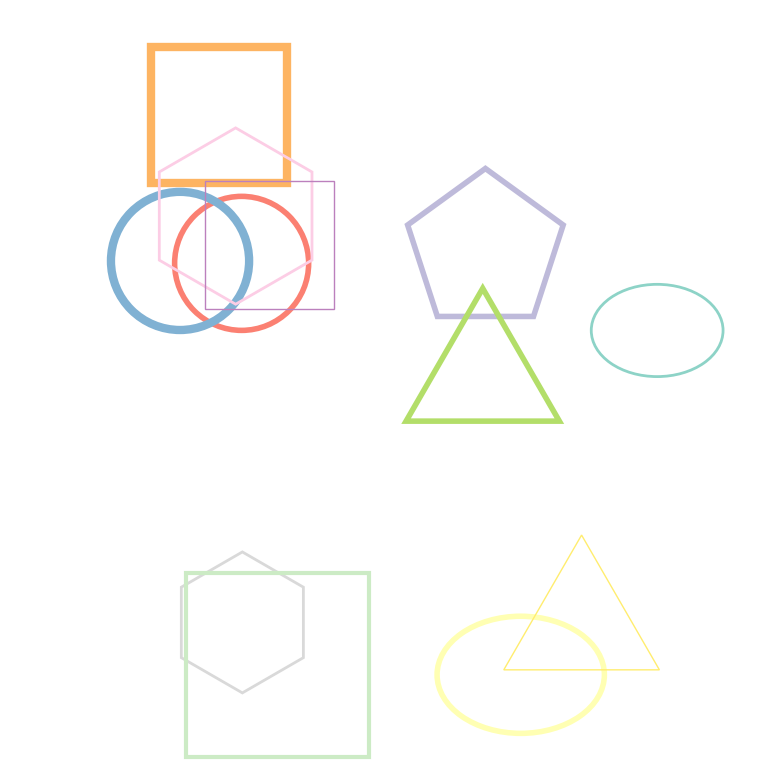[{"shape": "oval", "thickness": 1, "radius": 0.43, "center": [0.853, 0.571]}, {"shape": "oval", "thickness": 2, "radius": 0.54, "center": [0.676, 0.124]}, {"shape": "pentagon", "thickness": 2, "radius": 0.53, "center": [0.63, 0.675]}, {"shape": "circle", "thickness": 2, "radius": 0.44, "center": [0.314, 0.658]}, {"shape": "circle", "thickness": 3, "radius": 0.45, "center": [0.234, 0.661]}, {"shape": "square", "thickness": 3, "radius": 0.44, "center": [0.284, 0.851]}, {"shape": "triangle", "thickness": 2, "radius": 0.57, "center": [0.627, 0.511]}, {"shape": "hexagon", "thickness": 1, "radius": 0.57, "center": [0.306, 0.719]}, {"shape": "hexagon", "thickness": 1, "radius": 0.46, "center": [0.315, 0.192]}, {"shape": "square", "thickness": 0.5, "radius": 0.42, "center": [0.35, 0.682]}, {"shape": "square", "thickness": 1.5, "radius": 0.6, "center": [0.361, 0.136]}, {"shape": "triangle", "thickness": 0.5, "radius": 0.58, "center": [0.755, 0.188]}]